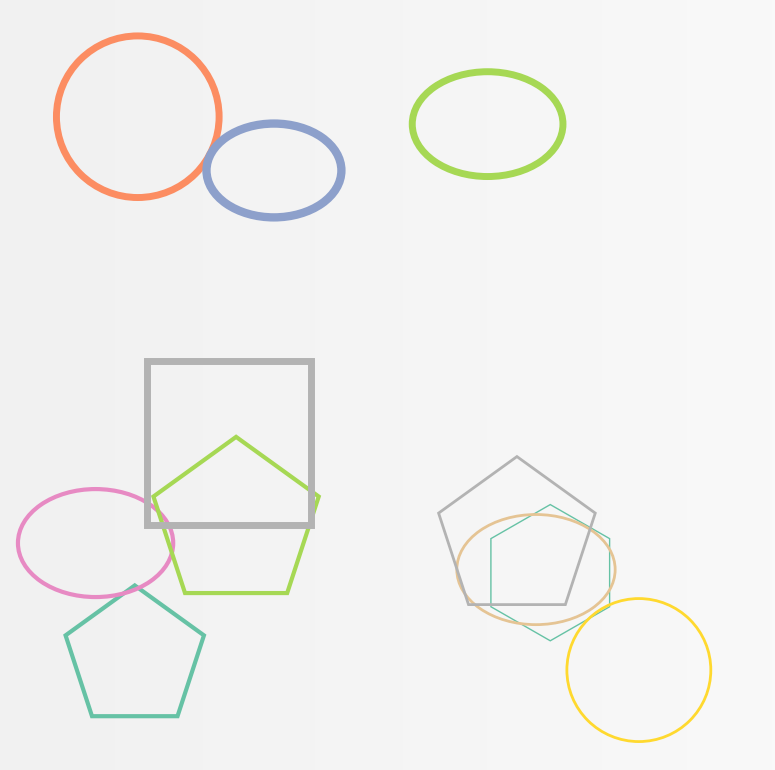[{"shape": "pentagon", "thickness": 1.5, "radius": 0.47, "center": [0.174, 0.146]}, {"shape": "hexagon", "thickness": 0.5, "radius": 0.44, "center": [0.71, 0.256]}, {"shape": "circle", "thickness": 2.5, "radius": 0.52, "center": [0.178, 0.848]}, {"shape": "oval", "thickness": 3, "radius": 0.44, "center": [0.353, 0.779]}, {"shape": "oval", "thickness": 1.5, "radius": 0.5, "center": [0.123, 0.295]}, {"shape": "pentagon", "thickness": 1.5, "radius": 0.56, "center": [0.305, 0.321]}, {"shape": "oval", "thickness": 2.5, "radius": 0.49, "center": [0.629, 0.839]}, {"shape": "circle", "thickness": 1, "radius": 0.46, "center": [0.824, 0.13]}, {"shape": "oval", "thickness": 1, "radius": 0.51, "center": [0.692, 0.26]}, {"shape": "pentagon", "thickness": 1, "radius": 0.53, "center": [0.667, 0.301]}, {"shape": "square", "thickness": 2.5, "radius": 0.53, "center": [0.295, 0.425]}]